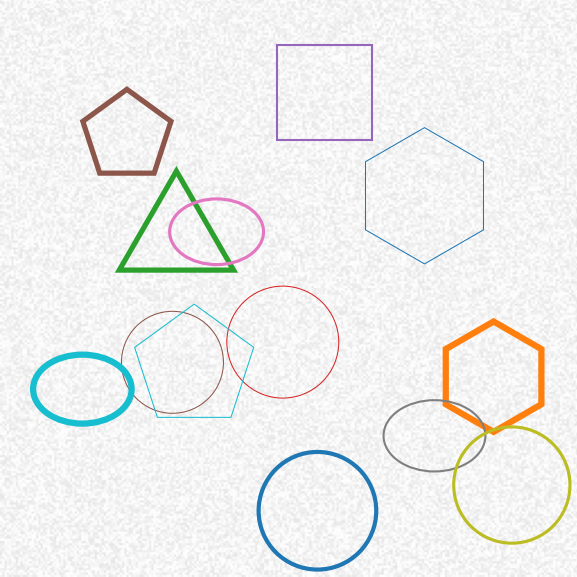[{"shape": "hexagon", "thickness": 0.5, "radius": 0.59, "center": [0.735, 0.66]}, {"shape": "circle", "thickness": 2, "radius": 0.51, "center": [0.55, 0.115]}, {"shape": "hexagon", "thickness": 3, "radius": 0.48, "center": [0.855, 0.347]}, {"shape": "triangle", "thickness": 2.5, "radius": 0.57, "center": [0.306, 0.589]}, {"shape": "circle", "thickness": 0.5, "radius": 0.48, "center": [0.49, 0.407]}, {"shape": "square", "thickness": 1, "radius": 0.41, "center": [0.562, 0.839]}, {"shape": "pentagon", "thickness": 2.5, "radius": 0.4, "center": [0.22, 0.764]}, {"shape": "circle", "thickness": 0.5, "radius": 0.44, "center": [0.299, 0.372]}, {"shape": "oval", "thickness": 1.5, "radius": 0.41, "center": [0.375, 0.598]}, {"shape": "oval", "thickness": 1, "radius": 0.44, "center": [0.752, 0.244]}, {"shape": "circle", "thickness": 1.5, "radius": 0.5, "center": [0.886, 0.159]}, {"shape": "pentagon", "thickness": 0.5, "radius": 0.54, "center": [0.336, 0.364]}, {"shape": "oval", "thickness": 3, "radius": 0.43, "center": [0.143, 0.325]}]